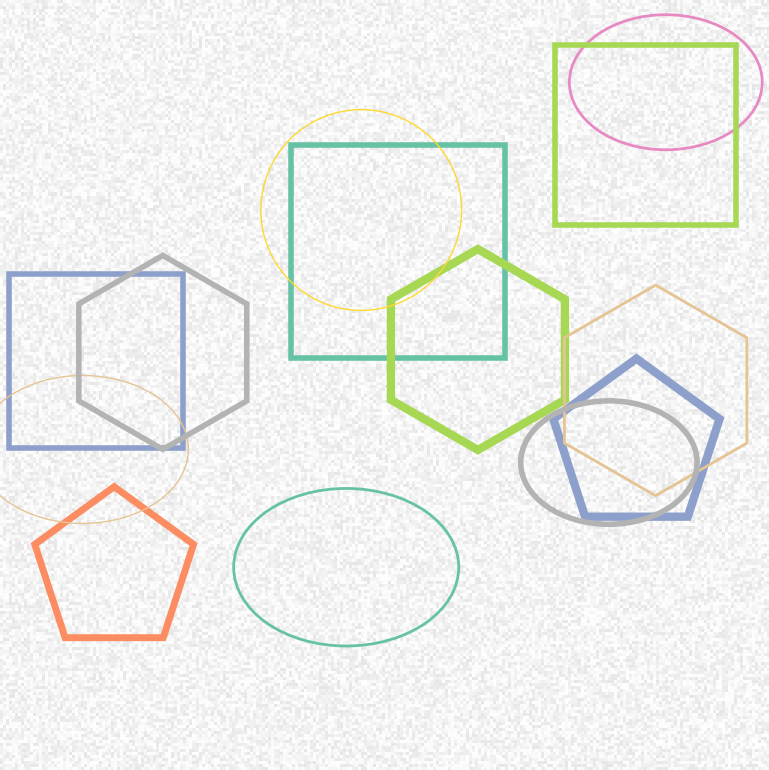[{"shape": "oval", "thickness": 1, "radius": 0.73, "center": [0.45, 0.263]}, {"shape": "square", "thickness": 2, "radius": 0.69, "center": [0.517, 0.674]}, {"shape": "pentagon", "thickness": 2.5, "radius": 0.54, "center": [0.148, 0.26]}, {"shape": "pentagon", "thickness": 3, "radius": 0.57, "center": [0.827, 0.421]}, {"shape": "square", "thickness": 2, "radius": 0.57, "center": [0.124, 0.531]}, {"shape": "oval", "thickness": 1, "radius": 0.63, "center": [0.865, 0.893]}, {"shape": "hexagon", "thickness": 3, "radius": 0.65, "center": [0.621, 0.546]}, {"shape": "square", "thickness": 2, "radius": 0.59, "center": [0.838, 0.825]}, {"shape": "circle", "thickness": 0.5, "radius": 0.65, "center": [0.469, 0.727]}, {"shape": "oval", "thickness": 0.5, "radius": 0.69, "center": [0.107, 0.416]}, {"shape": "hexagon", "thickness": 1, "radius": 0.68, "center": [0.852, 0.493]}, {"shape": "hexagon", "thickness": 2, "radius": 0.63, "center": [0.211, 0.542]}, {"shape": "oval", "thickness": 2, "radius": 0.57, "center": [0.791, 0.399]}]